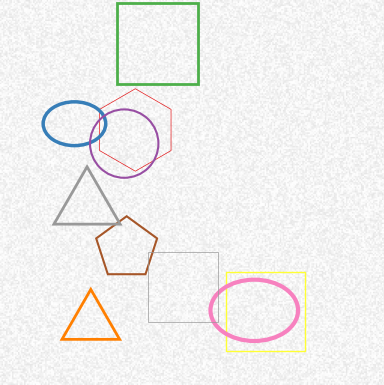[{"shape": "hexagon", "thickness": 0.5, "radius": 0.54, "center": [0.352, 0.662]}, {"shape": "oval", "thickness": 2.5, "radius": 0.41, "center": [0.193, 0.679]}, {"shape": "square", "thickness": 2, "radius": 0.52, "center": [0.409, 0.886]}, {"shape": "circle", "thickness": 1.5, "radius": 0.44, "center": [0.323, 0.627]}, {"shape": "triangle", "thickness": 2, "radius": 0.43, "center": [0.236, 0.162]}, {"shape": "square", "thickness": 1, "radius": 0.51, "center": [0.689, 0.19]}, {"shape": "pentagon", "thickness": 1.5, "radius": 0.42, "center": [0.329, 0.355]}, {"shape": "oval", "thickness": 3, "radius": 0.57, "center": [0.66, 0.194]}, {"shape": "triangle", "thickness": 2, "radius": 0.5, "center": [0.226, 0.467]}, {"shape": "square", "thickness": 0.5, "radius": 0.46, "center": [0.475, 0.255]}]